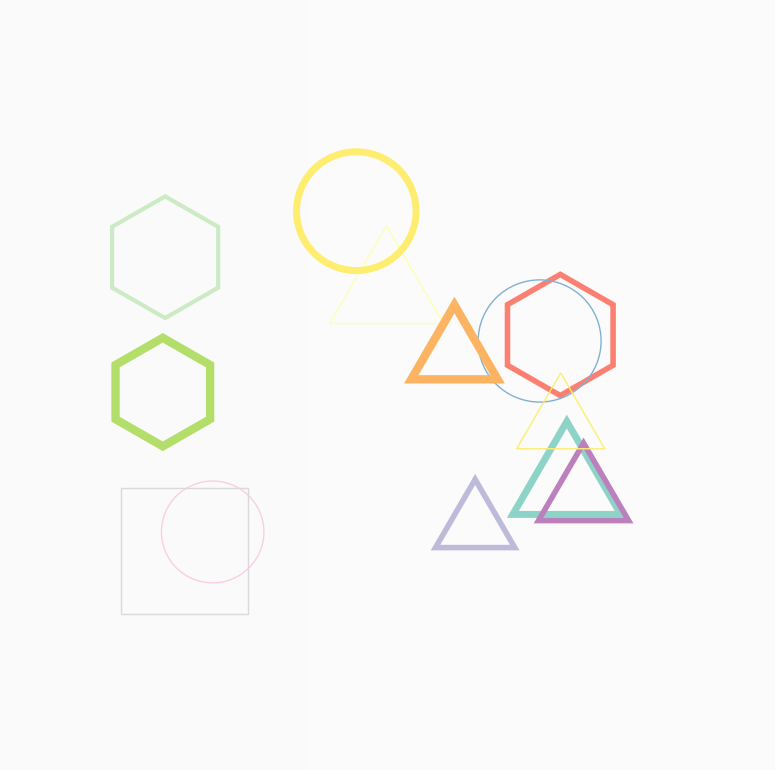[{"shape": "triangle", "thickness": 2.5, "radius": 0.4, "center": [0.731, 0.372]}, {"shape": "triangle", "thickness": 0.5, "radius": 0.42, "center": [0.499, 0.622]}, {"shape": "triangle", "thickness": 2, "radius": 0.3, "center": [0.613, 0.318]}, {"shape": "hexagon", "thickness": 2, "radius": 0.39, "center": [0.723, 0.565]}, {"shape": "circle", "thickness": 0.5, "radius": 0.4, "center": [0.696, 0.557]}, {"shape": "triangle", "thickness": 3, "radius": 0.32, "center": [0.586, 0.54]}, {"shape": "hexagon", "thickness": 3, "radius": 0.35, "center": [0.21, 0.491]}, {"shape": "circle", "thickness": 0.5, "radius": 0.33, "center": [0.274, 0.309]}, {"shape": "square", "thickness": 0.5, "radius": 0.41, "center": [0.238, 0.285]}, {"shape": "triangle", "thickness": 2, "radius": 0.34, "center": [0.753, 0.357]}, {"shape": "hexagon", "thickness": 1.5, "radius": 0.4, "center": [0.213, 0.666]}, {"shape": "circle", "thickness": 2.5, "radius": 0.39, "center": [0.46, 0.726]}, {"shape": "triangle", "thickness": 0.5, "radius": 0.33, "center": [0.724, 0.45]}]